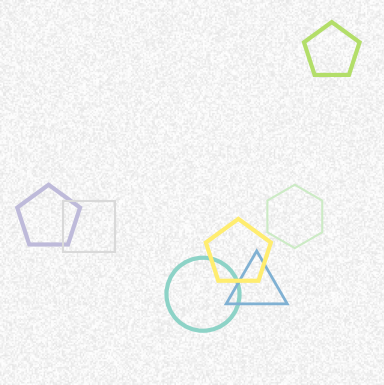[{"shape": "circle", "thickness": 3, "radius": 0.47, "center": [0.527, 0.236]}, {"shape": "pentagon", "thickness": 3, "radius": 0.43, "center": [0.126, 0.434]}, {"shape": "triangle", "thickness": 2, "radius": 0.46, "center": [0.667, 0.257]}, {"shape": "pentagon", "thickness": 3, "radius": 0.38, "center": [0.862, 0.867]}, {"shape": "square", "thickness": 1.5, "radius": 0.34, "center": [0.231, 0.412]}, {"shape": "hexagon", "thickness": 1.5, "radius": 0.41, "center": [0.766, 0.438]}, {"shape": "pentagon", "thickness": 3, "radius": 0.44, "center": [0.619, 0.343]}]